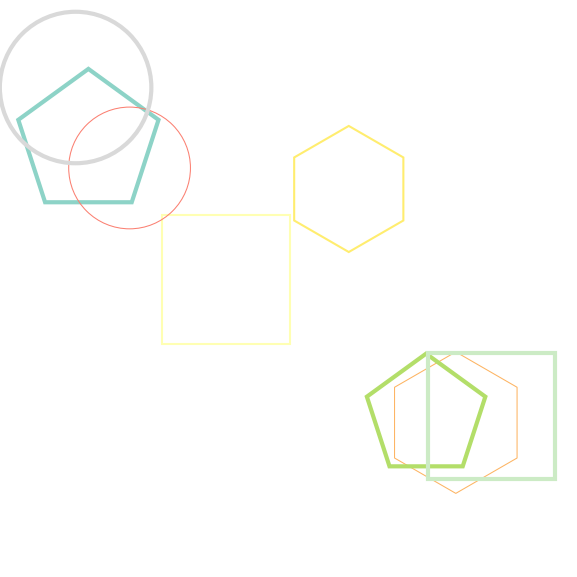[{"shape": "pentagon", "thickness": 2, "radius": 0.64, "center": [0.153, 0.752]}, {"shape": "square", "thickness": 1, "radius": 0.56, "center": [0.392, 0.515]}, {"shape": "circle", "thickness": 0.5, "radius": 0.53, "center": [0.224, 0.708]}, {"shape": "hexagon", "thickness": 0.5, "radius": 0.61, "center": [0.789, 0.267]}, {"shape": "pentagon", "thickness": 2, "radius": 0.54, "center": [0.738, 0.279]}, {"shape": "circle", "thickness": 2, "radius": 0.66, "center": [0.131, 0.848]}, {"shape": "square", "thickness": 2, "radius": 0.55, "center": [0.851, 0.279]}, {"shape": "hexagon", "thickness": 1, "radius": 0.55, "center": [0.604, 0.672]}]